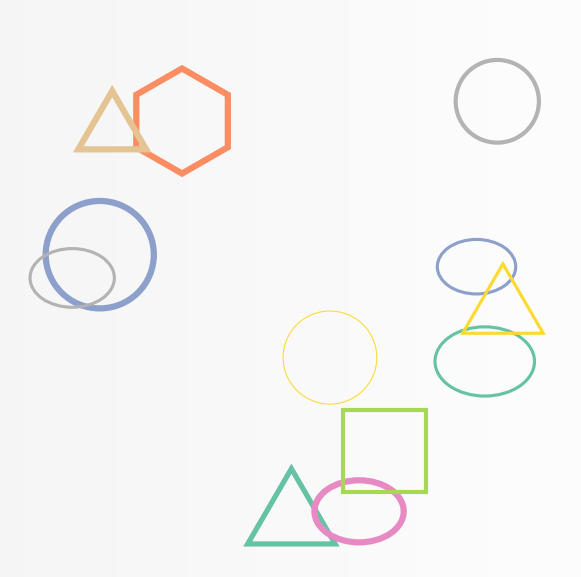[{"shape": "oval", "thickness": 1.5, "radius": 0.43, "center": [0.834, 0.373]}, {"shape": "triangle", "thickness": 2.5, "radius": 0.43, "center": [0.501, 0.101]}, {"shape": "hexagon", "thickness": 3, "radius": 0.45, "center": [0.313, 0.79]}, {"shape": "oval", "thickness": 1.5, "radius": 0.34, "center": [0.82, 0.537]}, {"shape": "circle", "thickness": 3, "radius": 0.47, "center": [0.172, 0.558]}, {"shape": "oval", "thickness": 3, "radius": 0.38, "center": [0.618, 0.114]}, {"shape": "square", "thickness": 2, "radius": 0.35, "center": [0.662, 0.218]}, {"shape": "triangle", "thickness": 1.5, "radius": 0.4, "center": [0.865, 0.462]}, {"shape": "circle", "thickness": 0.5, "radius": 0.4, "center": [0.568, 0.38]}, {"shape": "triangle", "thickness": 3, "radius": 0.34, "center": [0.193, 0.774]}, {"shape": "oval", "thickness": 1.5, "radius": 0.36, "center": [0.124, 0.518]}, {"shape": "circle", "thickness": 2, "radius": 0.36, "center": [0.856, 0.824]}]